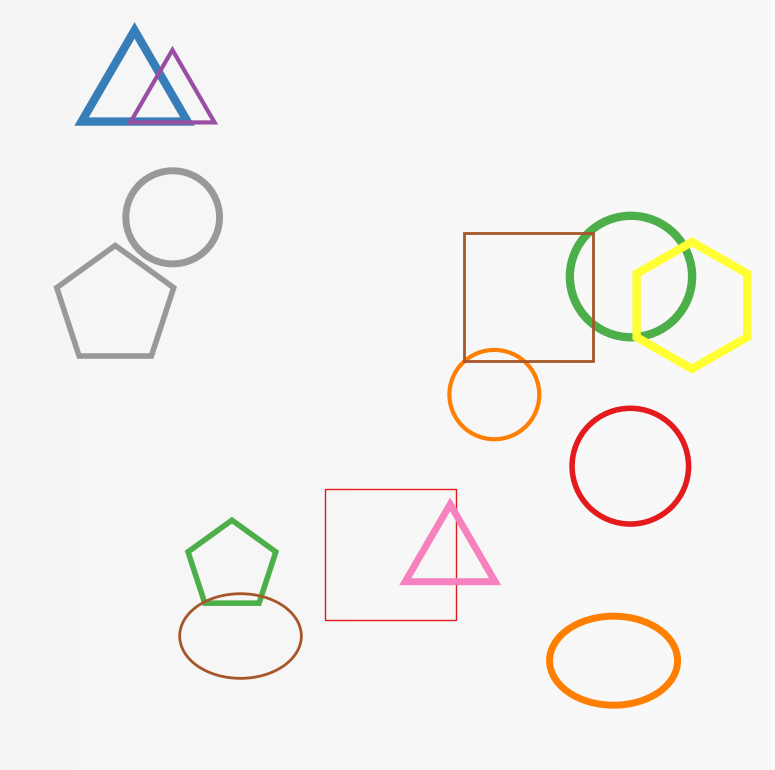[{"shape": "square", "thickness": 0.5, "radius": 0.43, "center": [0.504, 0.28]}, {"shape": "circle", "thickness": 2, "radius": 0.38, "center": [0.813, 0.395]}, {"shape": "triangle", "thickness": 3, "radius": 0.39, "center": [0.174, 0.882]}, {"shape": "pentagon", "thickness": 2, "radius": 0.3, "center": [0.299, 0.265]}, {"shape": "circle", "thickness": 3, "radius": 0.39, "center": [0.814, 0.641]}, {"shape": "triangle", "thickness": 1.5, "radius": 0.31, "center": [0.222, 0.872]}, {"shape": "oval", "thickness": 2.5, "radius": 0.41, "center": [0.792, 0.142]}, {"shape": "circle", "thickness": 1.5, "radius": 0.29, "center": [0.638, 0.488]}, {"shape": "hexagon", "thickness": 3, "radius": 0.41, "center": [0.893, 0.603]}, {"shape": "square", "thickness": 1, "radius": 0.41, "center": [0.682, 0.615]}, {"shape": "oval", "thickness": 1, "radius": 0.39, "center": [0.31, 0.174]}, {"shape": "triangle", "thickness": 2.5, "radius": 0.33, "center": [0.581, 0.278]}, {"shape": "circle", "thickness": 2.5, "radius": 0.3, "center": [0.223, 0.718]}, {"shape": "pentagon", "thickness": 2, "radius": 0.4, "center": [0.149, 0.602]}]